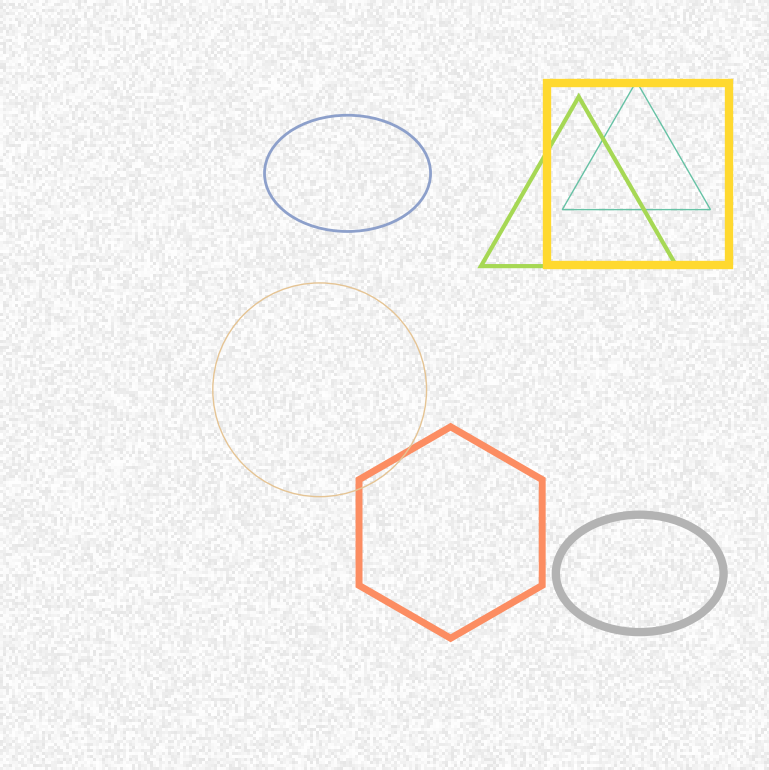[{"shape": "triangle", "thickness": 0.5, "radius": 0.56, "center": [0.826, 0.783]}, {"shape": "hexagon", "thickness": 2.5, "radius": 0.69, "center": [0.585, 0.308]}, {"shape": "oval", "thickness": 1, "radius": 0.54, "center": [0.451, 0.775]}, {"shape": "triangle", "thickness": 1.5, "radius": 0.73, "center": [0.752, 0.728]}, {"shape": "square", "thickness": 3, "radius": 0.59, "center": [0.828, 0.774]}, {"shape": "circle", "thickness": 0.5, "radius": 0.69, "center": [0.415, 0.494]}, {"shape": "oval", "thickness": 3, "radius": 0.54, "center": [0.831, 0.255]}]